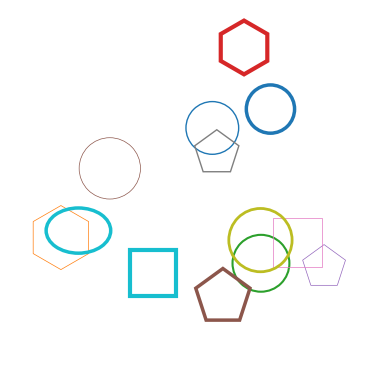[{"shape": "circle", "thickness": 2.5, "radius": 0.31, "center": [0.702, 0.717]}, {"shape": "circle", "thickness": 1, "radius": 0.34, "center": [0.551, 0.668]}, {"shape": "hexagon", "thickness": 0.5, "radius": 0.42, "center": [0.158, 0.383]}, {"shape": "circle", "thickness": 1.5, "radius": 0.37, "center": [0.678, 0.316]}, {"shape": "hexagon", "thickness": 3, "radius": 0.35, "center": [0.634, 0.877]}, {"shape": "pentagon", "thickness": 0.5, "radius": 0.29, "center": [0.842, 0.306]}, {"shape": "circle", "thickness": 0.5, "radius": 0.4, "center": [0.285, 0.563]}, {"shape": "pentagon", "thickness": 2.5, "radius": 0.37, "center": [0.579, 0.228]}, {"shape": "square", "thickness": 0.5, "radius": 0.32, "center": [0.774, 0.371]}, {"shape": "pentagon", "thickness": 1, "radius": 0.3, "center": [0.563, 0.603]}, {"shape": "circle", "thickness": 2, "radius": 0.41, "center": [0.677, 0.376]}, {"shape": "oval", "thickness": 2.5, "radius": 0.42, "center": [0.204, 0.401]}, {"shape": "square", "thickness": 3, "radius": 0.3, "center": [0.397, 0.29]}]